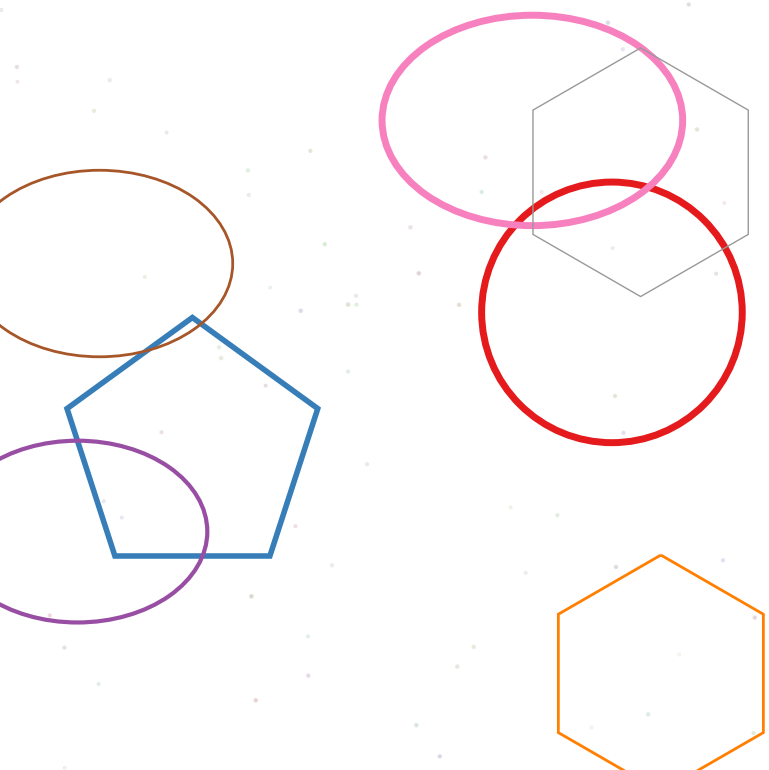[{"shape": "circle", "thickness": 2.5, "radius": 0.85, "center": [0.795, 0.594]}, {"shape": "pentagon", "thickness": 2, "radius": 0.86, "center": [0.25, 0.416]}, {"shape": "oval", "thickness": 1.5, "radius": 0.84, "center": [0.101, 0.31]}, {"shape": "hexagon", "thickness": 1, "radius": 0.77, "center": [0.858, 0.125]}, {"shape": "oval", "thickness": 1, "radius": 0.87, "center": [0.129, 0.658]}, {"shape": "oval", "thickness": 2.5, "radius": 0.98, "center": [0.691, 0.844]}, {"shape": "hexagon", "thickness": 0.5, "radius": 0.81, "center": [0.832, 0.776]}]